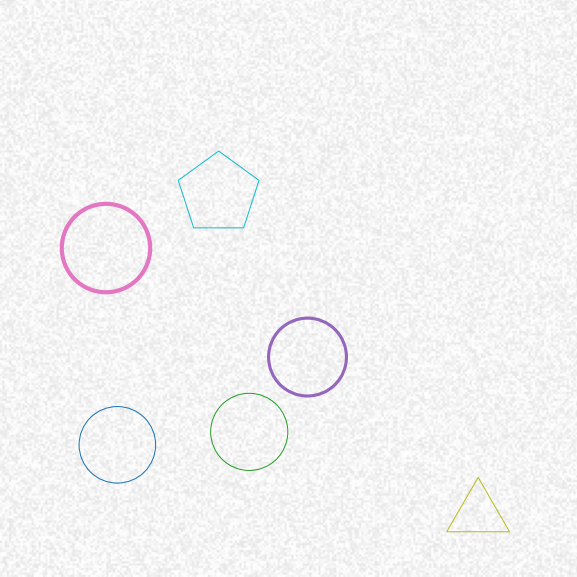[{"shape": "circle", "thickness": 0.5, "radius": 0.33, "center": [0.203, 0.229]}, {"shape": "circle", "thickness": 0.5, "radius": 0.33, "center": [0.432, 0.251]}, {"shape": "circle", "thickness": 1.5, "radius": 0.34, "center": [0.532, 0.381]}, {"shape": "circle", "thickness": 2, "radius": 0.38, "center": [0.184, 0.57]}, {"shape": "triangle", "thickness": 0.5, "radius": 0.31, "center": [0.828, 0.11]}, {"shape": "pentagon", "thickness": 0.5, "radius": 0.37, "center": [0.379, 0.664]}]